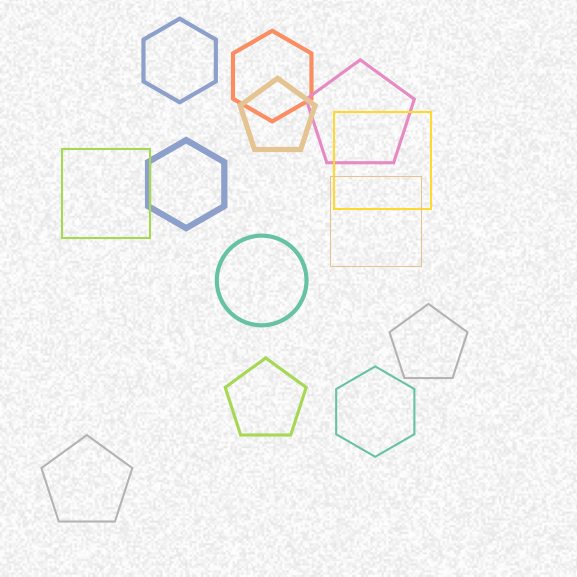[{"shape": "circle", "thickness": 2, "radius": 0.39, "center": [0.453, 0.513]}, {"shape": "hexagon", "thickness": 1, "radius": 0.39, "center": [0.65, 0.286]}, {"shape": "hexagon", "thickness": 2, "radius": 0.39, "center": [0.471, 0.867]}, {"shape": "hexagon", "thickness": 2, "radius": 0.36, "center": [0.311, 0.894]}, {"shape": "hexagon", "thickness": 3, "radius": 0.38, "center": [0.322, 0.68]}, {"shape": "pentagon", "thickness": 1.5, "radius": 0.49, "center": [0.624, 0.797]}, {"shape": "pentagon", "thickness": 1.5, "radius": 0.37, "center": [0.46, 0.306]}, {"shape": "square", "thickness": 1, "radius": 0.38, "center": [0.183, 0.664]}, {"shape": "square", "thickness": 1, "radius": 0.42, "center": [0.663, 0.721]}, {"shape": "pentagon", "thickness": 2.5, "radius": 0.34, "center": [0.481, 0.795]}, {"shape": "square", "thickness": 0.5, "radius": 0.39, "center": [0.65, 0.616]}, {"shape": "pentagon", "thickness": 1, "radius": 0.36, "center": [0.742, 0.402]}, {"shape": "pentagon", "thickness": 1, "radius": 0.41, "center": [0.15, 0.163]}]